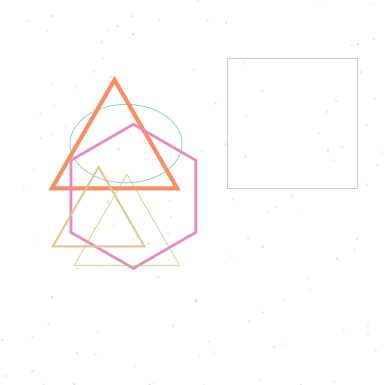[{"shape": "oval", "thickness": 0.5, "radius": 0.73, "center": [0.327, 0.627]}, {"shape": "triangle", "thickness": 3, "radius": 0.94, "center": [0.297, 0.605]}, {"shape": "hexagon", "thickness": 2, "radius": 0.94, "center": [0.346, 0.49]}, {"shape": "triangle", "thickness": 0.5, "radius": 0.79, "center": [0.33, 0.39]}, {"shape": "triangle", "thickness": 1.5, "radius": 0.69, "center": [0.256, 0.429]}, {"shape": "square", "thickness": 0.5, "radius": 0.85, "center": [0.759, 0.681]}]